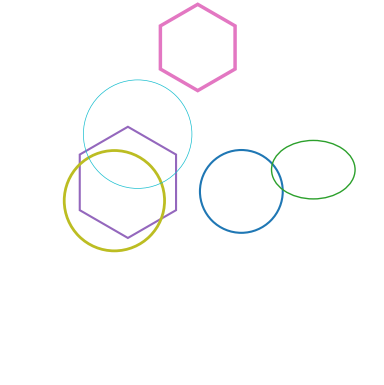[{"shape": "circle", "thickness": 1.5, "radius": 0.54, "center": [0.627, 0.503]}, {"shape": "oval", "thickness": 1, "radius": 0.54, "center": [0.814, 0.559]}, {"shape": "hexagon", "thickness": 1.5, "radius": 0.72, "center": [0.332, 0.526]}, {"shape": "hexagon", "thickness": 2.5, "radius": 0.56, "center": [0.514, 0.877]}, {"shape": "circle", "thickness": 2, "radius": 0.65, "center": [0.297, 0.479]}, {"shape": "circle", "thickness": 0.5, "radius": 0.7, "center": [0.358, 0.652]}]